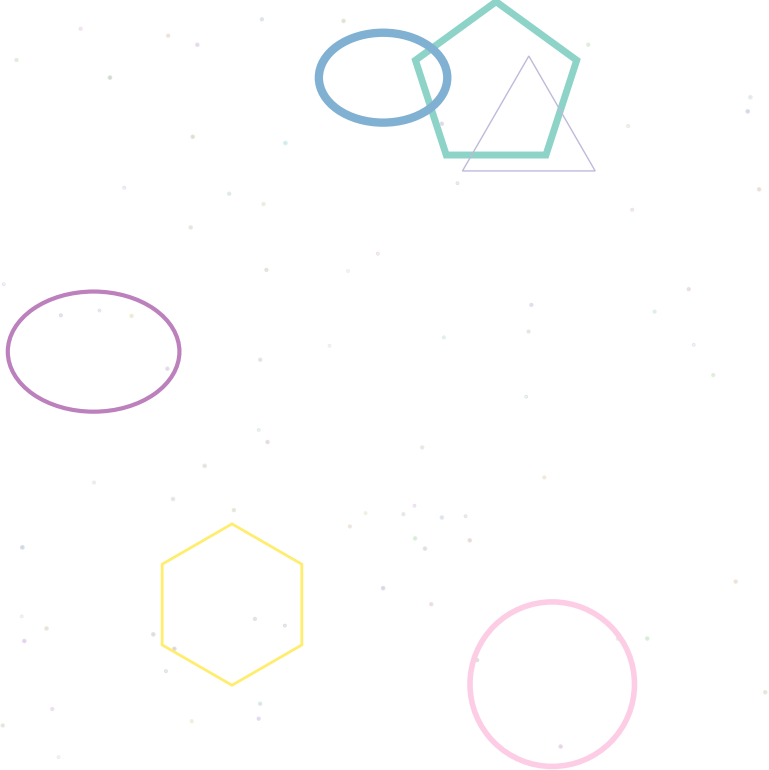[{"shape": "pentagon", "thickness": 2.5, "radius": 0.55, "center": [0.644, 0.888]}, {"shape": "triangle", "thickness": 0.5, "radius": 0.5, "center": [0.687, 0.828]}, {"shape": "oval", "thickness": 3, "radius": 0.42, "center": [0.498, 0.899]}, {"shape": "circle", "thickness": 2, "radius": 0.53, "center": [0.717, 0.111]}, {"shape": "oval", "thickness": 1.5, "radius": 0.56, "center": [0.122, 0.543]}, {"shape": "hexagon", "thickness": 1, "radius": 0.52, "center": [0.301, 0.215]}]